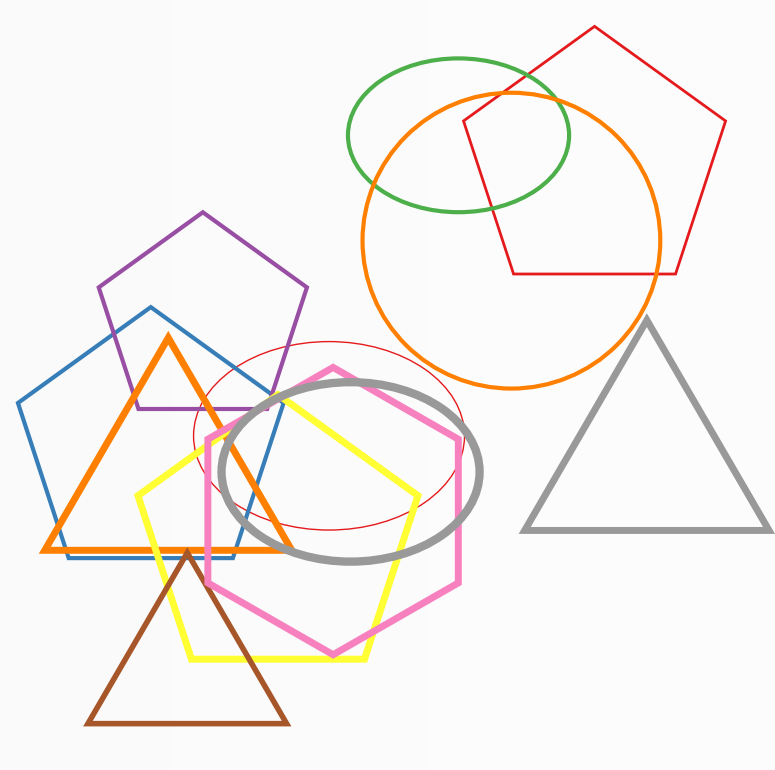[{"shape": "pentagon", "thickness": 1, "radius": 0.89, "center": [0.767, 0.788]}, {"shape": "oval", "thickness": 0.5, "radius": 0.87, "center": [0.425, 0.434]}, {"shape": "pentagon", "thickness": 1.5, "radius": 0.9, "center": [0.195, 0.421]}, {"shape": "oval", "thickness": 1.5, "radius": 0.71, "center": [0.592, 0.824]}, {"shape": "pentagon", "thickness": 1.5, "radius": 0.71, "center": [0.262, 0.583]}, {"shape": "triangle", "thickness": 2.5, "radius": 0.92, "center": [0.217, 0.377]}, {"shape": "circle", "thickness": 1.5, "radius": 0.96, "center": [0.66, 0.687]}, {"shape": "pentagon", "thickness": 2.5, "radius": 0.95, "center": [0.359, 0.298]}, {"shape": "triangle", "thickness": 2, "radius": 0.74, "center": [0.242, 0.134]}, {"shape": "hexagon", "thickness": 2.5, "radius": 0.93, "center": [0.43, 0.336]}, {"shape": "triangle", "thickness": 2.5, "radius": 0.91, "center": [0.835, 0.402]}, {"shape": "oval", "thickness": 3, "radius": 0.83, "center": [0.452, 0.387]}]